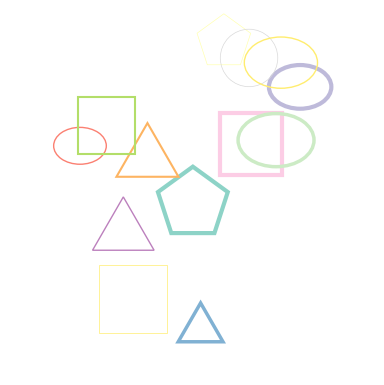[{"shape": "pentagon", "thickness": 3, "radius": 0.48, "center": [0.501, 0.472]}, {"shape": "pentagon", "thickness": 0.5, "radius": 0.37, "center": [0.581, 0.891]}, {"shape": "oval", "thickness": 3, "radius": 0.41, "center": [0.78, 0.774]}, {"shape": "oval", "thickness": 1, "radius": 0.34, "center": [0.208, 0.621]}, {"shape": "triangle", "thickness": 2.5, "radius": 0.34, "center": [0.521, 0.146]}, {"shape": "triangle", "thickness": 1.5, "radius": 0.46, "center": [0.383, 0.587]}, {"shape": "square", "thickness": 1.5, "radius": 0.37, "center": [0.277, 0.673]}, {"shape": "square", "thickness": 3, "radius": 0.4, "center": [0.652, 0.626]}, {"shape": "circle", "thickness": 0.5, "radius": 0.37, "center": [0.647, 0.849]}, {"shape": "triangle", "thickness": 1, "radius": 0.46, "center": [0.32, 0.396]}, {"shape": "oval", "thickness": 2.5, "radius": 0.49, "center": [0.717, 0.636]}, {"shape": "oval", "thickness": 1, "radius": 0.48, "center": [0.73, 0.837]}, {"shape": "square", "thickness": 0.5, "radius": 0.44, "center": [0.346, 0.224]}]